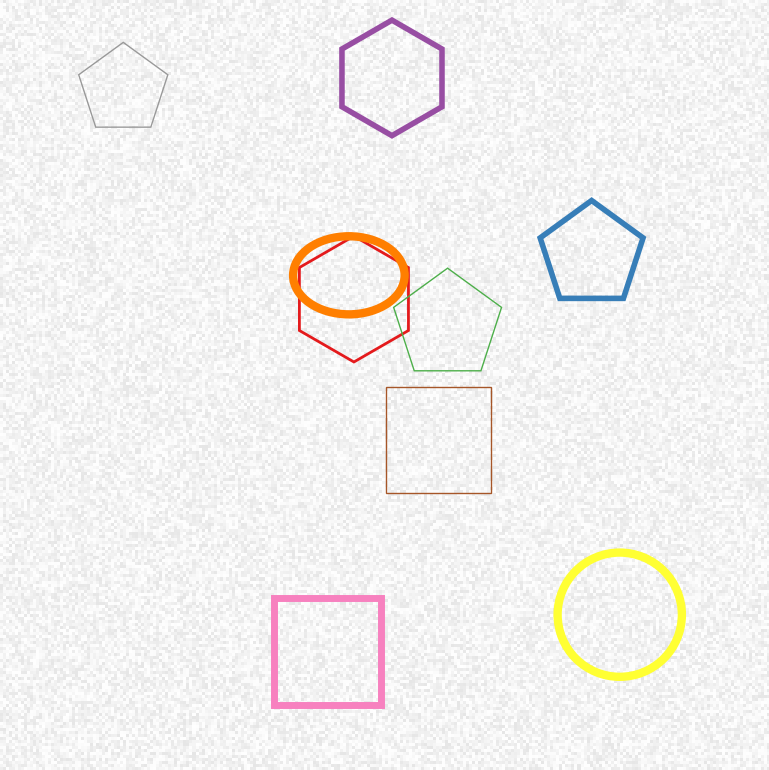[{"shape": "hexagon", "thickness": 1, "radius": 0.41, "center": [0.46, 0.612]}, {"shape": "pentagon", "thickness": 2, "radius": 0.35, "center": [0.768, 0.669]}, {"shape": "pentagon", "thickness": 0.5, "radius": 0.37, "center": [0.581, 0.578]}, {"shape": "hexagon", "thickness": 2, "radius": 0.38, "center": [0.509, 0.899]}, {"shape": "oval", "thickness": 3, "radius": 0.36, "center": [0.453, 0.642]}, {"shape": "circle", "thickness": 3, "radius": 0.4, "center": [0.805, 0.202]}, {"shape": "square", "thickness": 0.5, "radius": 0.34, "center": [0.57, 0.428]}, {"shape": "square", "thickness": 2.5, "radius": 0.35, "center": [0.426, 0.154]}, {"shape": "pentagon", "thickness": 0.5, "radius": 0.3, "center": [0.16, 0.884]}]